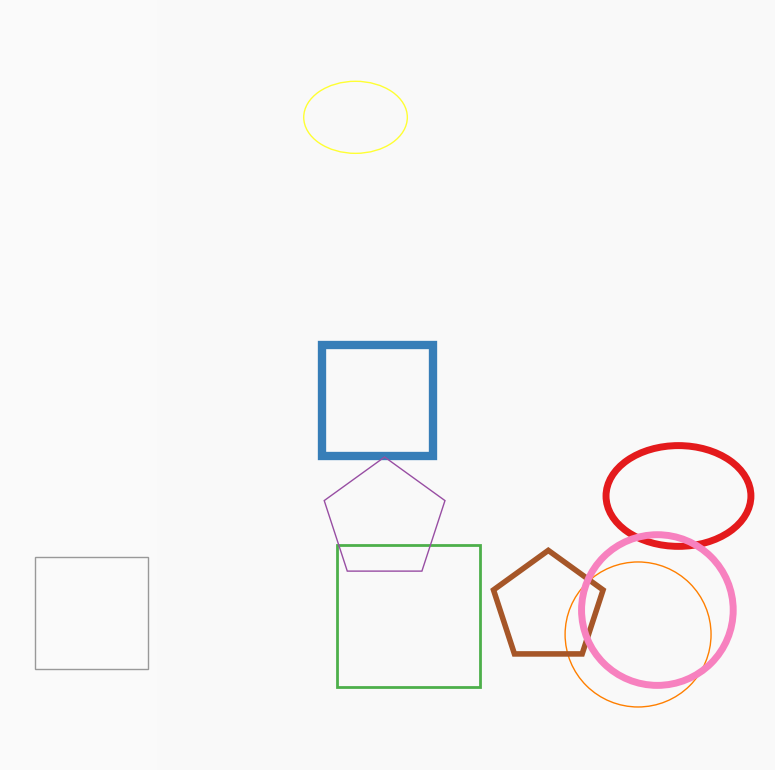[{"shape": "oval", "thickness": 2.5, "radius": 0.47, "center": [0.875, 0.356]}, {"shape": "square", "thickness": 3, "radius": 0.36, "center": [0.487, 0.479]}, {"shape": "square", "thickness": 1, "radius": 0.46, "center": [0.527, 0.2]}, {"shape": "pentagon", "thickness": 0.5, "radius": 0.41, "center": [0.496, 0.325]}, {"shape": "circle", "thickness": 0.5, "radius": 0.47, "center": [0.823, 0.176]}, {"shape": "oval", "thickness": 0.5, "radius": 0.33, "center": [0.459, 0.848]}, {"shape": "pentagon", "thickness": 2, "radius": 0.37, "center": [0.707, 0.211]}, {"shape": "circle", "thickness": 2.5, "radius": 0.49, "center": [0.848, 0.208]}, {"shape": "square", "thickness": 0.5, "radius": 0.36, "center": [0.118, 0.204]}]